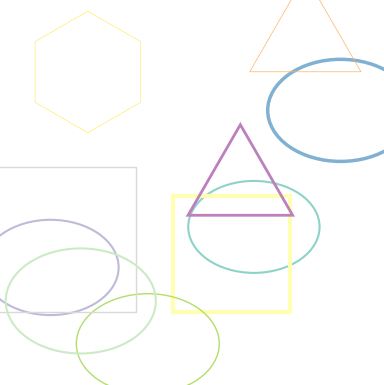[{"shape": "oval", "thickness": 1.5, "radius": 0.85, "center": [0.659, 0.411]}, {"shape": "square", "thickness": 3, "radius": 0.76, "center": [0.602, 0.34]}, {"shape": "oval", "thickness": 1.5, "radius": 0.88, "center": [0.131, 0.305]}, {"shape": "oval", "thickness": 2.5, "radius": 0.95, "center": [0.885, 0.713]}, {"shape": "triangle", "thickness": 0.5, "radius": 0.83, "center": [0.793, 0.897]}, {"shape": "oval", "thickness": 1, "radius": 0.93, "center": [0.384, 0.107]}, {"shape": "square", "thickness": 1, "radius": 0.95, "center": [0.164, 0.378]}, {"shape": "triangle", "thickness": 2, "radius": 0.78, "center": [0.624, 0.519]}, {"shape": "oval", "thickness": 1.5, "radius": 0.97, "center": [0.21, 0.218]}, {"shape": "hexagon", "thickness": 0.5, "radius": 0.79, "center": [0.228, 0.813]}]